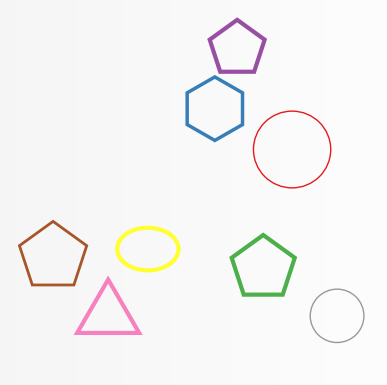[{"shape": "circle", "thickness": 1, "radius": 0.5, "center": [0.754, 0.612]}, {"shape": "hexagon", "thickness": 2.5, "radius": 0.41, "center": [0.554, 0.718]}, {"shape": "pentagon", "thickness": 3, "radius": 0.43, "center": [0.679, 0.304]}, {"shape": "pentagon", "thickness": 3, "radius": 0.37, "center": [0.612, 0.874]}, {"shape": "oval", "thickness": 3, "radius": 0.4, "center": [0.382, 0.353]}, {"shape": "pentagon", "thickness": 2, "radius": 0.46, "center": [0.137, 0.334]}, {"shape": "triangle", "thickness": 3, "radius": 0.46, "center": [0.279, 0.181]}, {"shape": "circle", "thickness": 1, "radius": 0.35, "center": [0.87, 0.18]}]